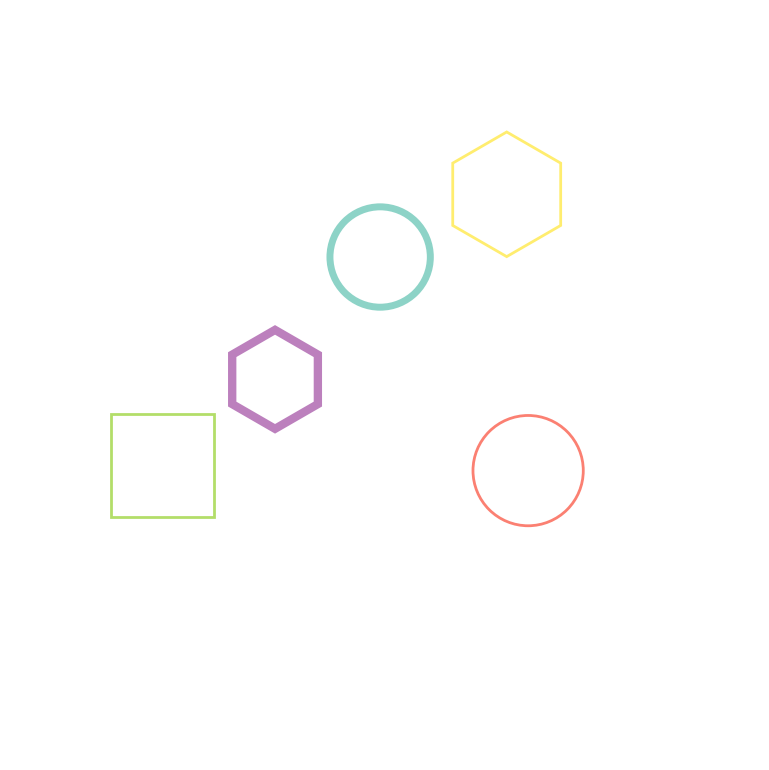[{"shape": "circle", "thickness": 2.5, "radius": 0.33, "center": [0.494, 0.666]}, {"shape": "circle", "thickness": 1, "radius": 0.36, "center": [0.686, 0.389]}, {"shape": "square", "thickness": 1, "radius": 0.33, "center": [0.211, 0.396]}, {"shape": "hexagon", "thickness": 3, "radius": 0.32, "center": [0.357, 0.507]}, {"shape": "hexagon", "thickness": 1, "radius": 0.4, "center": [0.658, 0.748]}]